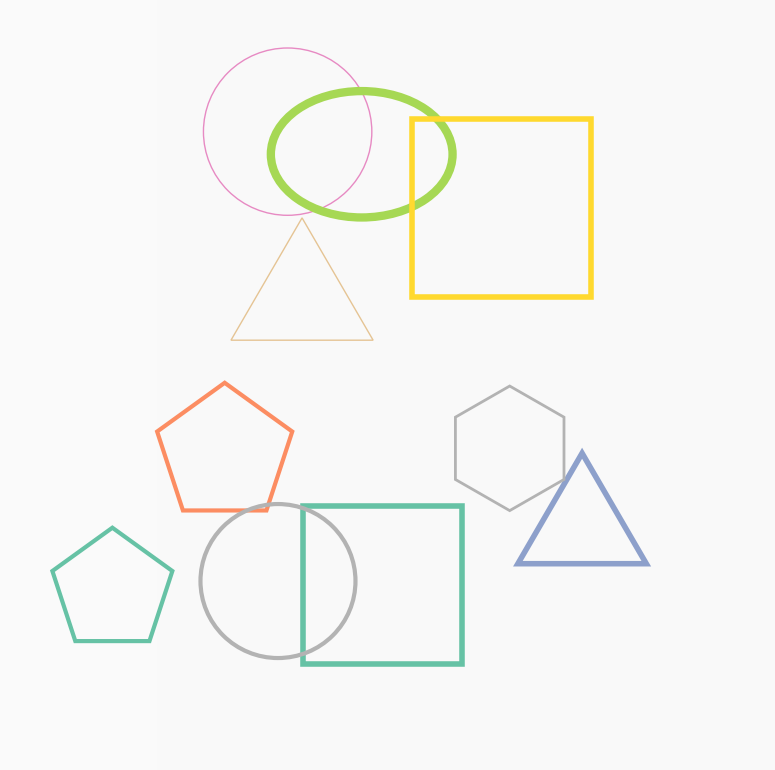[{"shape": "square", "thickness": 2, "radius": 0.51, "center": [0.494, 0.241]}, {"shape": "pentagon", "thickness": 1.5, "radius": 0.41, "center": [0.145, 0.233]}, {"shape": "pentagon", "thickness": 1.5, "radius": 0.46, "center": [0.29, 0.411]}, {"shape": "triangle", "thickness": 2, "radius": 0.48, "center": [0.751, 0.316]}, {"shape": "circle", "thickness": 0.5, "radius": 0.54, "center": [0.371, 0.829]}, {"shape": "oval", "thickness": 3, "radius": 0.59, "center": [0.467, 0.8]}, {"shape": "square", "thickness": 2, "radius": 0.58, "center": [0.647, 0.73]}, {"shape": "triangle", "thickness": 0.5, "radius": 0.53, "center": [0.39, 0.611]}, {"shape": "circle", "thickness": 1.5, "radius": 0.5, "center": [0.359, 0.245]}, {"shape": "hexagon", "thickness": 1, "radius": 0.4, "center": [0.658, 0.418]}]